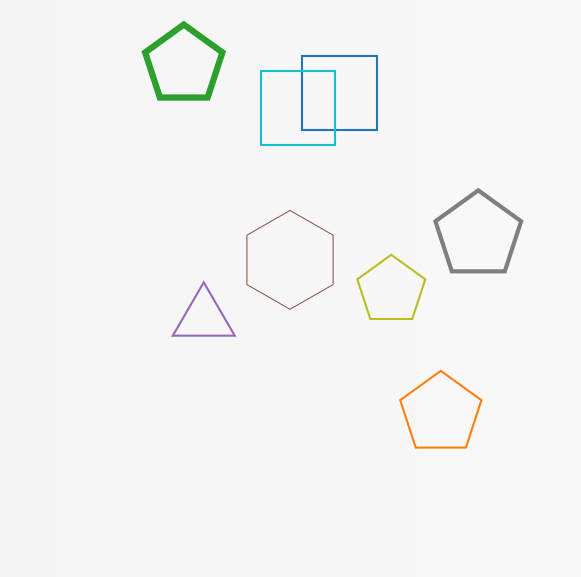[{"shape": "square", "thickness": 1, "radius": 0.32, "center": [0.585, 0.838]}, {"shape": "pentagon", "thickness": 1, "radius": 0.37, "center": [0.758, 0.284]}, {"shape": "pentagon", "thickness": 3, "radius": 0.35, "center": [0.316, 0.887]}, {"shape": "triangle", "thickness": 1, "radius": 0.31, "center": [0.351, 0.449]}, {"shape": "hexagon", "thickness": 0.5, "radius": 0.43, "center": [0.499, 0.549]}, {"shape": "pentagon", "thickness": 2, "radius": 0.39, "center": [0.823, 0.592]}, {"shape": "pentagon", "thickness": 1, "radius": 0.31, "center": [0.673, 0.496]}, {"shape": "square", "thickness": 1, "radius": 0.32, "center": [0.513, 0.812]}]